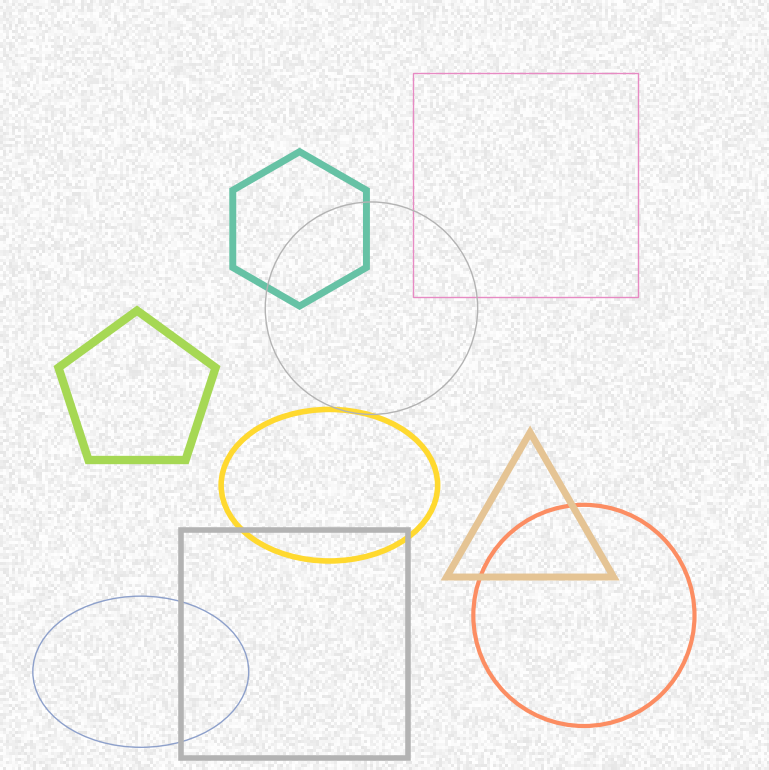[{"shape": "hexagon", "thickness": 2.5, "radius": 0.5, "center": [0.389, 0.703]}, {"shape": "circle", "thickness": 1.5, "radius": 0.72, "center": [0.758, 0.201]}, {"shape": "oval", "thickness": 0.5, "radius": 0.7, "center": [0.183, 0.128]}, {"shape": "square", "thickness": 0.5, "radius": 0.73, "center": [0.682, 0.76]}, {"shape": "pentagon", "thickness": 3, "radius": 0.54, "center": [0.178, 0.489]}, {"shape": "oval", "thickness": 2, "radius": 0.7, "center": [0.428, 0.37]}, {"shape": "triangle", "thickness": 2.5, "radius": 0.63, "center": [0.688, 0.313]}, {"shape": "square", "thickness": 2, "radius": 0.74, "center": [0.382, 0.163]}, {"shape": "circle", "thickness": 0.5, "radius": 0.69, "center": [0.482, 0.6]}]